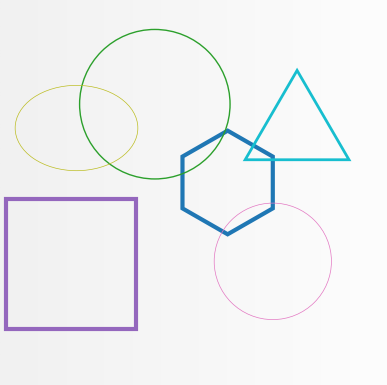[{"shape": "hexagon", "thickness": 3, "radius": 0.67, "center": [0.587, 0.526]}, {"shape": "circle", "thickness": 1, "radius": 0.97, "center": [0.4, 0.729]}, {"shape": "square", "thickness": 3, "radius": 0.84, "center": [0.183, 0.314]}, {"shape": "circle", "thickness": 0.5, "radius": 0.76, "center": [0.704, 0.321]}, {"shape": "oval", "thickness": 0.5, "radius": 0.79, "center": [0.197, 0.667]}, {"shape": "triangle", "thickness": 2, "radius": 0.77, "center": [0.767, 0.662]}]